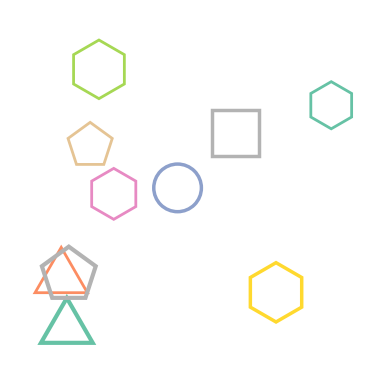[{"shape": "triangle", "thickness": 3, "radius": 0.39, "center": [0.174, 0.148]}, {"shape": "hexagon", "thickness": 2, "radius": 0.31, "center": [0.86, 0.727]}, {"shape": "triangle", "thickness": 2, "radius": 0.39, "center": [0.159, 0.279]}, {"shape": "circle", "thickness": 2.5, "radius": 0.31, "center": [0.461, 0.512]}, {"shape": "hexagon", "thickness": 2, "radius": 0.33, "center": [0.295, 0.496]}, {"shape": "hexagon", "thickness": 2, "radius": 0.38, "center": [0.257, 0.82]}, {"shape": "hexagon", "thickness": 2.5, "radius": 0.39, "center": [0.717, 0.241]}, {"shape": "pentagon", "thickness": 2, "radius": 0.3, "center": [0.234, 0.622]}, {"shape": "square", "thickness": 2.5, "radius": 0.3, "center": [0.611, 0.655]}, {"shape": "pentagon", "thickness": 3, "radius": 0.37, "center": [0.179, 0.286]}]